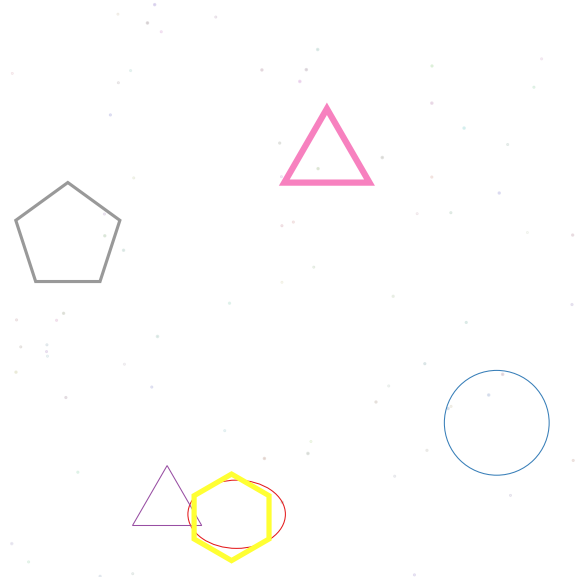[{"shape": "oval", "thickness": 0.5, "radius": 0.42, "center": [0.41, 0.109]}, {"shape": "circle", "thickness": 0.5, "radius": 0.45, "center": [0.86, 0.267]}, {"shape": "triangle", "thickness": 0.5, "radius": 0.35, "center": [0.289, 0.124]}, {"shape": "hexagon", "thickness": 2.5, "radius": 0.37, "center": [0.401, 0.103]}, {"shape": "triangle", "thickness": 3, "radius": 0.43, "center": [0.566, 0.726]}, {"shape": "pentagon", "thickness": 1.5, "radius": 0.47, "center": [0.117, 0.588]}]